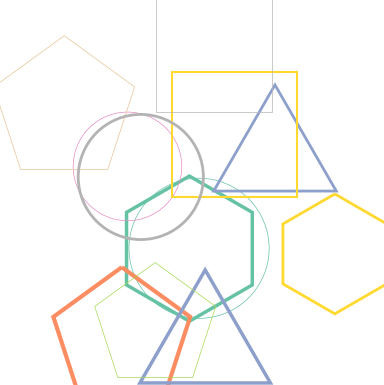[{"shape": "circle", "thickness": 0.5, "radius": 0.91, "center": [0.517, 0.355]}, {"shape": "hexagon", "thickness": 2.5, "radius": 0.94, "center": [0.492, 0.354]}, {"shape": "pentagon", "thickness": 3, "radius": 0.93, "center": [0.316, 0.119]}, {"shape": "triangle", "thickness": 2.5, "radius": 0.98, "center": [0.533, 0.103]}, {"shape": "triangle", "thickness": 2, "radius": 0.92, "center": [0.714, 0.596]}, {"shape": "circle", "thickness": 0.5, "radius": 0.71, "center": [0.331, 0.568]}, {"shape": "pentagon", "thickness": 0.5, "radius": 0.83, "center": [0.403, 0.153]}, {"shape": "hexagon", "thickness": 2, "radius": 0.78, "center": [0.87, 0.341]}, {"shape": "square", "thickness": 1.5, "radius": 0.81, "center": [0.608, 0.65]}, {"shape": "pentagon", "thickness": 0.5, "radius": 0.96, "center": [0.167, 0.715]}, {"shape": "circle", "thickness": 2, "radius": 0.81, "center": [0.366, 0.54]}, {"shape": "square", "thickness": 0.5, "radius": 0.76, "center": [0.555, 0.861]}]